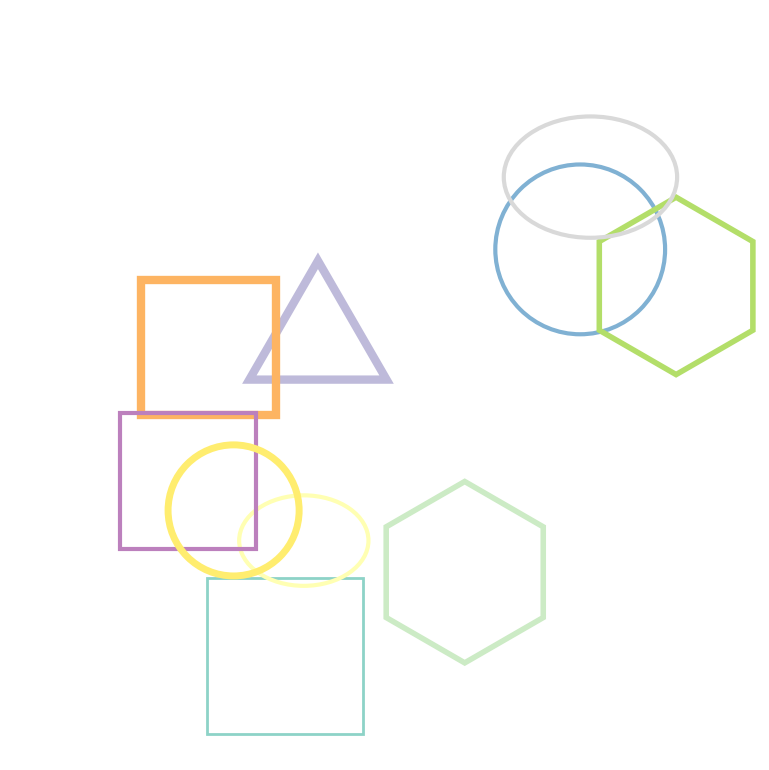[{"shape": "square", "thickness": 1, "radius": 0.51, "center": [0.37, 0.148]}, {"shape": "oval", "thickness": 1.5, "radius": 0.42, "center": [0.395, 0.298]}, {"shape": "triangle", "thickness": 3, "radius": 0.51, "center": [0.413, 0.558]}, {"shape": "circle", "thickness": 1.5, "radius": 0.55, "center": [0.754, 0.676]}, {"shape": "square", "thickness": 3, "radius": 0.44, "center": [0.271, 0.549]}, {"shape": "hexagon", "thickness": 2, "radius": 0.58, "center": [0.878, 0.629]}, {"shape": "oval", "thickness": 1.5, "radius": 0.56, "center": [0.767, 0.77]}, {"shape": "square", "thickness": 1.5, "radius": 0.44, "center": [0.244, 0.375]}, {"shape": "hexagon", "thickness": 2, "radius": 0.59, "center": [0.604, 0.257]}, {"shape": "circle", "thickness": 2.5, "radius": 0.43, "center": [0.303, 0.337]}]